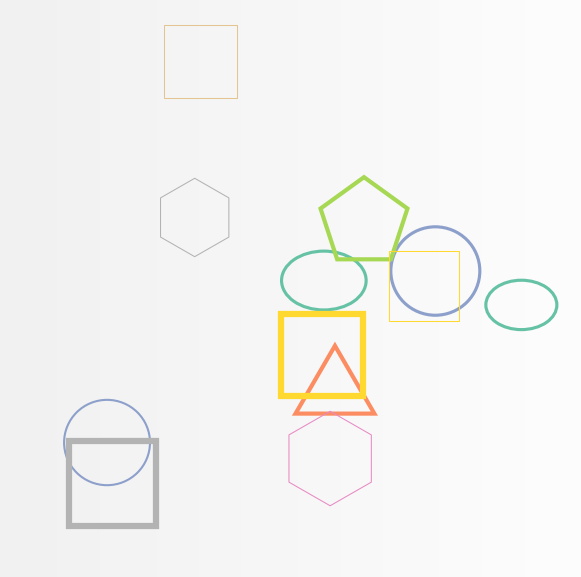[{"shape": "oval", "thickness": 1.5, "radius": 0.36, "center": [0.557, 0.513]}, {"shape": "oval", "thickness": 1.5, "radius": 0.31, "center": [0.897, 0.471]}, {"shape": "triangle", "thickness": 2, "radius": 0.39, "center": [0.576, 0.322]}, {"shape": "circle", "thickness": 1.5, "radius": 0.38, "center": [0.749, 0.53]}, {"shape": "circle", "thickness": 1, "radius": 0.37, "center": [0.184, 0.233]}, {"shape": "hexagon", "thickness": 0.5, "radius": 0.41, "center": [0.568, 0.205]}, {"shape": "pentagon", "thickness": 2, "radius": 0.39, "center": [0.626, 0.614]}, {"shape": "square", "thickness": 0.5, "radius": 0.3, "center": [0.729, 0.503]}, {"shape": "square", "thickness": 3, "radius": 0.35, "center": [0.554, 0.385]}, {"shape": "square", "thickness": 0.5, "radius": 0.32, "center": [0.345, 0.893]}, {"shape": "hexagon", "thickness": 0.5, "radius": 0.34, "center": [0.335, 0.623]}, {"shape": "square", "thickness": 3, "radius": 0.37, "center": [0.193, 0.162]}]